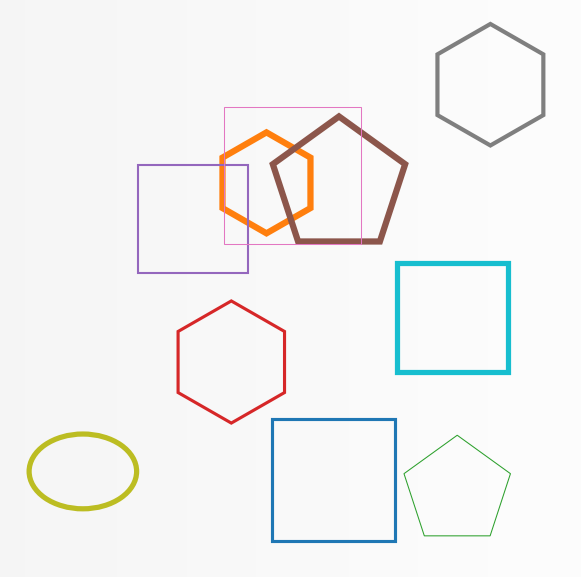[{"shape": "square", "thickness": 1.5, "radius": 0.53, "center": [0.573, 0.168]}, {"shape": "hexagon", "thickness": 3, "radius": 0.44, "center": [0.458, 0.683]}, {"shape": "pentagon", "thickness": 0.5, "radius": 0.48, "center": [0.787, 0.149]}, {"shape": "hexagon", "thickness": 1.5, "radius": 0.53, "center": [0.398, 0.372]}, {"shape": "square", "thickness": 1, "radius": 0.47, "center": [0.332, 0.62]}, {"shape": "pentagon", "thickness": 3, "radius": 0.6, "center": [0.583, 0.678]}, {"shape": "square", "thickness": 0.5, "radius": 0.59, "center": [0.503, 0.695]}, {"shape": "hexagon", "thickness": 2, "radius": 0.53, "center": [0.844, 0.852]}, {"shape": "oval", "thickness": 2.5, "radius": 0.46, "center": [0.143, 0.183]}, {"shape": "square", "thickness": 2.5, "radius": 0.47, "center": [0.778, 0.449]}]